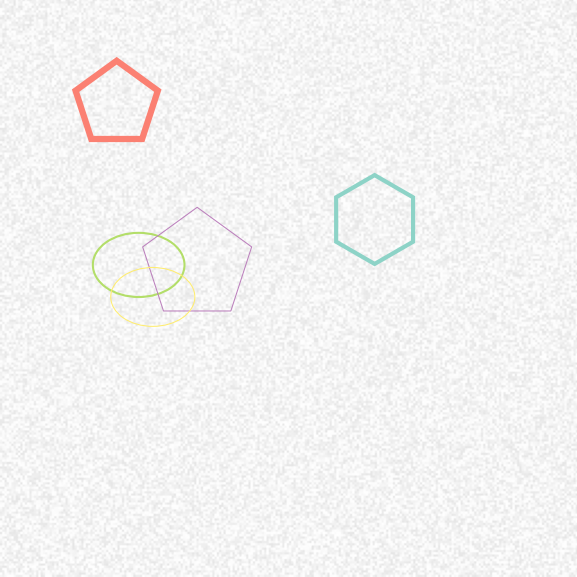[{"shape": "hexagon", "thickness": 2, "radius": 0.38, "center": [0.649, 0.619]}, {"shape": "pentagon", "thickness": 3, "radius": 0.37, "center": [0.202, 0.819]}, {"shape": "oval", "thickness": 1, "radius": 0.4, "center": [0.24, 0.54]}, {"shape": "pentagon", "thickness": 0.5, "radius": 0.5, "center": [0.341, 0.541]}, {"shape": "oval", "thickness": 0.5, "radius": 0.36, "center": [0.265, 0.485]}]